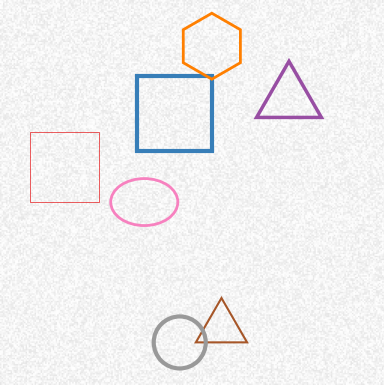[{"shape": "square", "thickness": 0.5, "radius": 0.45, "center": [0.167, 0.566]}, {"shape": "square", "thickness": 3, "radius": 0.49, "center": [0.454, 0.705]}, {"shape": "triangle", "thickness": 2.5, "radius": 0.49, "center": [0.751, 0.744]}, {"shape": "hexagon", "thickness": 2, "radius": 0.43, "center": [0.55, 0.88]}, {"shape": "triangle", "thickness": 1.5, "radius": 0.38, "center": [0.575, 0.149]}, {"shape": "oval", "thickness": 2, "radius": 0.44, "center": [0.375, 0.475]}, {"shape": "circle", "thickness": 3, "radius": 0.34, "center": [0.467, 0.111]}]